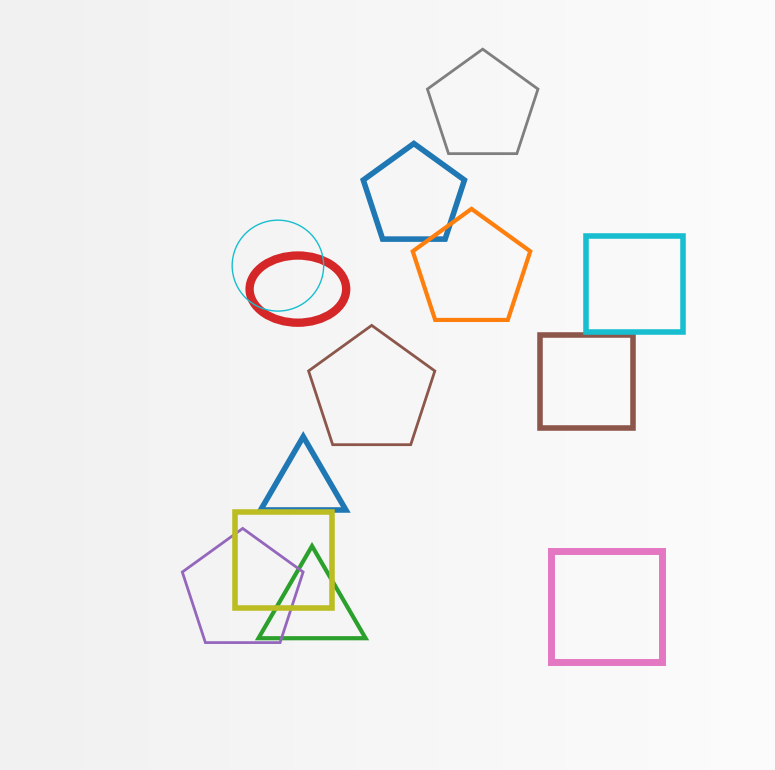[{"shape": "pentagon", "thickness": 2, "radius": 0.34, "center": [0.534, 0.745]}, {"shape": "triangle", "thickness": 2, "radius": 0.32, "center": [0.391, 0.369]}, {"shape": "pentagon", "thickness": 1.5, "radius": 0.4, "center": [0.608, 0.649]}, {"shape": "triangle", "thickness": 1.5, "radius": 0.4, "center": [0.403, 0.211]}, {"shape": "oval", "thickness": 3, "radius": 0.31, "center": [0.384, 0.625]}, {"shape": "pentagon", "thickness": 1, "radius": 0.41, "center": [0.313, 0.232]}, {"shape": "square", "thickness": 2, "radius": 0.3, "center": [0.757, 0.505]}, {"shape": "pentagon", "thickness": 1, "radius": 0.43, "center": [0.48, 0.492]}, {"shape": "square", "thickness": 2.5, "radius": 0.36, "center": [0.783, 0.212]}, {"shape": "pentagon", "thickness": 1, "radius": 0.38, "center": [0.623, 0.861]}, {"shape": "square", "thickness": 2, "radius": 0.31, "center": [0.366, 0.272]}, {"shape": "circle", "thickness": 0.5, "radius": 0.3, "center": [0.359, 0.655]}, {"shape": "square", "thickness": 2, "radius": 0.31, "center": [0.819, 0.631]}]